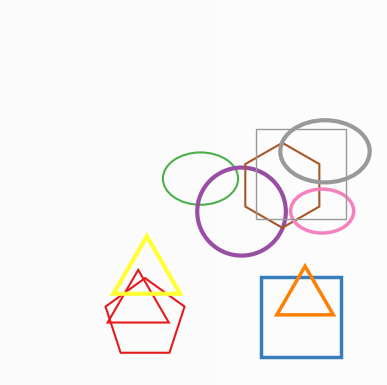[{"shape": "pentagon", "thickness": 1.5, "radius": 0.54, "center": [0.374, 0.17]}, {"shape": "triangle", "thickness": 1.5, "radius": 0.46, "center": [0.357, 0.208]}, {"shape": "square", "thickness": 2.5, "radius": 0.52, "center": [0.776, 0.177]}, {"shape": "oval", "thickness": 1.5, "radius": 0.49, "center": [0.517, 0.536]}, {"shape": "circle", "thickness": 3, "radius": 0.57, "center": [0.623, 0.45]}, {"shape": "triangle", "thickness": 2.5, "radius": 0.42, "center": [0.787, 0.224]}, {"shape": "triangle", "thickness": 3, "radius": 0.5, "center": [0.379, 0.287]}, {"shape": "hexagon", "thickness": 1.5, "radius": 0.55, "center": [0.729, 0.519]}, {"shape": "oval", "thickness": 2.5, "radius": 0.41, "center": [0.831, 0.452]}, {"shape": "oval", "thickness": 3, "radius": 0.58, "center": [0.839, 0.607]}, {"shape": "square", "thickness": 1, "radius": 0.58, "center": [0.776, 0.548]}]